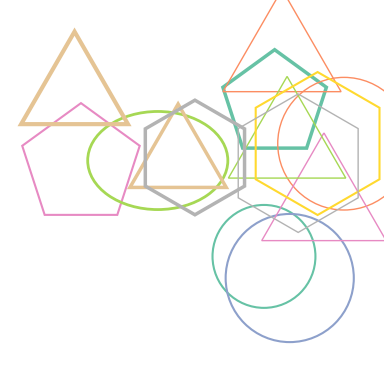[{"shape": "pentagon", "thickness": 2.5, "radius": 0.71, "center": [0.713, 0.73]}, {"shape": "circle", "thickness": 1.5, "radius": 0.67, "center": [0.686, 0.334]}, {"shape": "circle", "thickness": 1, "radius": 0.86, "center": [0.894, 0.627]}, {"shape": "triangle", "thickness": 1, "radius": 0.89, "center": [0.733, 0.85]}, {"shape": "circle", "thickness": 1.5, "radius": 0.83, "center": [0.753, 0.278]}, {"shape": "pentagon", "thickness": 1.5, "radius": 0.8, "center": [0.21, 0.572]}, {"shape": "triangle", "thickness": 1, "radius": 0.93, "center": [0.841, 0.468]}, {"shape": "triangle", "thickness": 1, "radius": 0.88, "center": [0.746, 0.625]}, {"shape": "oval", "thickness": 2, "radius": 0.91, "center": [0.41, 0.583]}, {"shape": "hexagon", "thickness": 1.5, "radius": 0.93, "center": [0.825, 0.627]}, {"shape": "triangle", "thickness": 2.5, "radius": 0.72, "center": [0.463, 0.585]}, {"shape": "triangle", "thickness": 3, "radius": 0.8, "center": [0.194, 0.758]}, {"shape": "hexagon", "thickness": 2.5, "radius": 0.74, "center": [0.506, 0.591]}, {"shape": "hexagon", "thickness": 1, "radius": 0.9, "center": [0.775, 0.576]}]